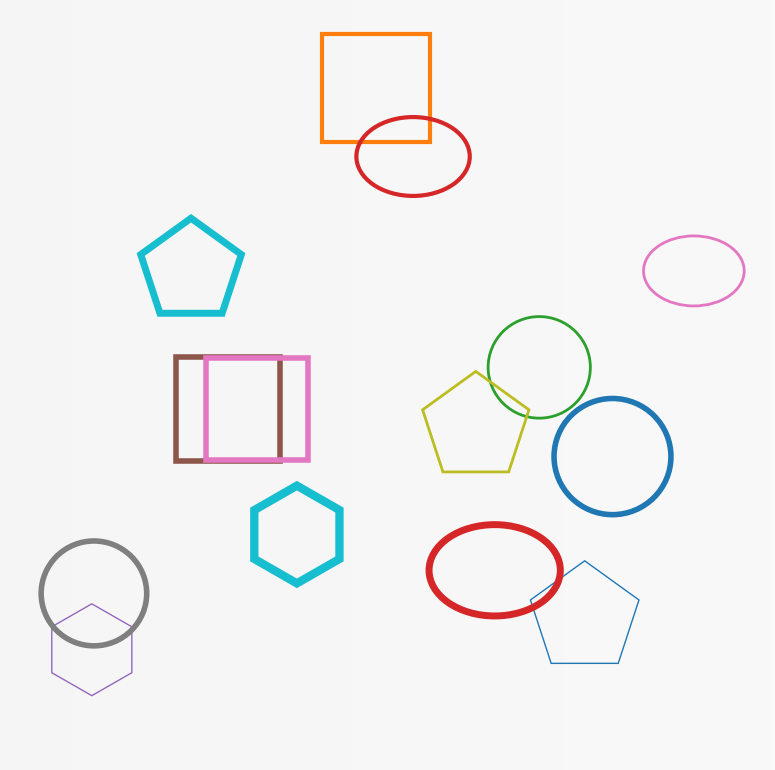[{"shape": "pentagon", "thickness": 0.5, "radius": 0.37, "center": [0.754, 0.198]}, {"shape": "circle", "thickness": 2, "radius": 0.38, "center": [0.79, 0.407]}, {"shape": "square", "thickness": 1.5, "radius": 0.35, "center": [0.485, 0.886]}, {"shape": "circle", "thickness": 1, "radius": 0.33, "center": [0.696, 0.523]}, {"shape": "oval", "thickness": 2.5, "radius": 0.42, "center": [0.638, 0.259]}, {"shape": "oval", "thickness": 1.5, "radius": 0.37, "center": [0.533, 0.797]}, {"shape": "hexagon", "thickness": 0.5, "radius": 0.3, "center": [0.118, 0.156]}, {"shape": "square", "thickness": 2, "radius": 0.34, "center": [0.294, 0.469]}, {"shape": "square", "thickness": 2, "radius": 0.33, "center": [0.332, 0.468]}, {"shape": "oval", "thickness": 1, "radius": 0.32, "center": [0.895, 0.648]}, {"shape": "circle", "thickness": 2, "radius": 0.34, "center": [0.121, 0.229]}, {"shape": "pentagon", "thickness": 1, "radius": 0.36, "center": [0.614, 0.445]}, {"shape": "hexagon", "thickness": 3, "radius": 0.32, "center": [0.383, 0.306]}, {"shape": "pentagon", "thickness": 2.5, "radius": 0.34, "center": [0.246, 0.648]}]